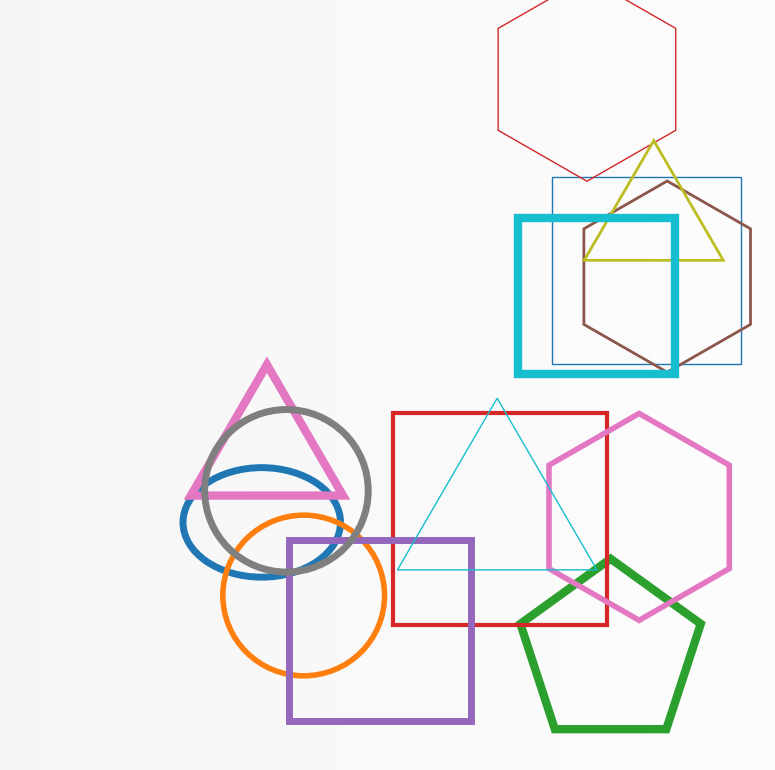[{"shape": "oval", "thickness": 2.5, "radius": 0.51, "center": [0.338, 0.322]}, {"shape": "square", "thickness": 0.5, "radius": 0.61, "center": [0.834, 0.649]}, {"shape": "circle", "thickness": 2, "radius": 0.52, "center": [0.392, 0.227]}, {"shape": "pentagon", "thickness": 3, "radius": 0.61, "center": [0.788, 0.152]}, {"shape": "hexagon", "thickness": 0.5, "radius": 0.66, "center": [0.757, 0.897]}, {"shape": "square", "thickness": 1.5, "radius": 0.69, "center": [0.645, 0.326]}, {"shape": "square", "thickness": 2.5, "radius": 0.59, "center": [0.49, 0.181]}, {"shape": "hexagon", "thickness": 1, "radius": 0.62, "center": [0.861, 0.641]}, {"shape": "triangle", "thickness": 3, "radius": 0.57, "center": [0.344, 0.413]}, {"shape": "hexagon", "thickness": 2, "radius": 0.67, "center": [0.825, 0.329]}, {"shape": "circle", "thickness": 2.5, "radius": 0.53, "center": [0.37, 0.363]}, {"shape": "triangle", "thickness": 1, "radius": 0.52, "center": [0.844, 0.714]}, {"shape": "square", "thickness": 3, "radius": 0.51, "center": [0.77, 0.615]}, {"shape": "triangle", "thickness": 0.5, "radius": 0.74, "center": [0.641, 0.334]}]